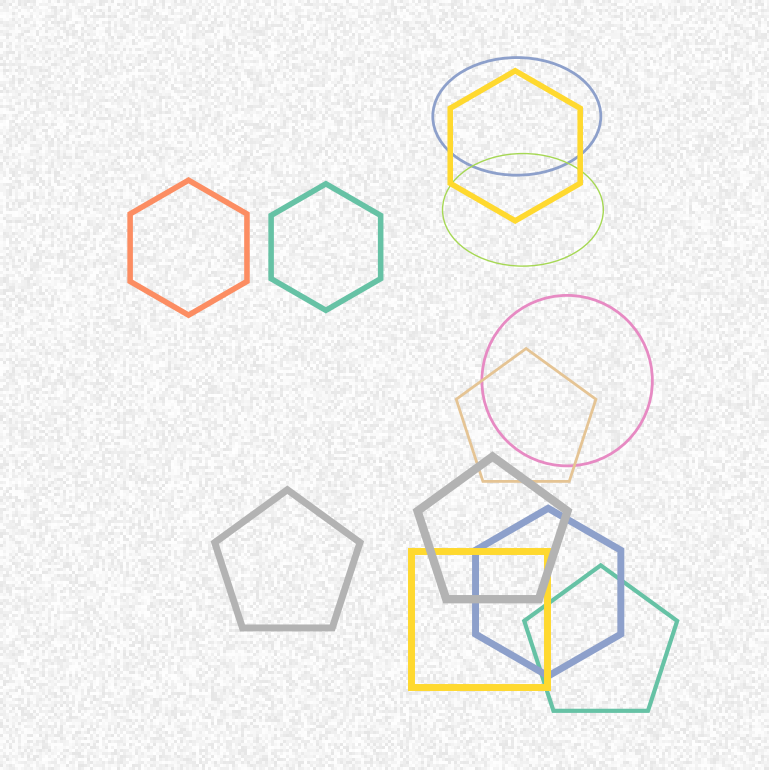[{"shape": "pentagon", "thickness": 1.5, "radius": 0.52, "center": [0.78, 0.161]}, {"shape": "hexagon", "thickness": 2, "radius": 0.41, "center": [0.423, 0.679]}, {"shape": "hexagon", "thickness": 2, "radius": 0.44, "center": [0.245, 0.678]}, {"shape": "hexagon", "thickness": 2.5, "radius": 0.54, "center": [0.712, 0.231]}, {"shape": "oval", "thickness": 1, "radius": 0.55, "center": [0.671, 0.849]}, {"shape": "circle", "thickness": 1, "radius": 0.55, "center": [0.737, 0.506]}, {"shape": "oval", "thickness": 0.5, "radius": 0.52, "center": [0.679, 0.727]}, {"shape": "square", "thickness": 2.5, "radius": 0.44, "center": [0.622, 0.196]}, {"shape": "hexagon", "thickness": 2, "radius": 0.49, "center": [0.669, 0.811]}, {"shape": "pentagon", "thickness": 1, "radius": 0.48, "center": [0.683, 0.452]}, {"shape": "pentagon", "thickness": 2.5, "radius": 0.5, "center": [0.373, 0.265]}, {"shape": "pentagon", "thickness": 3, "radius": 0.51, "center": [0.64, 0.305]}]